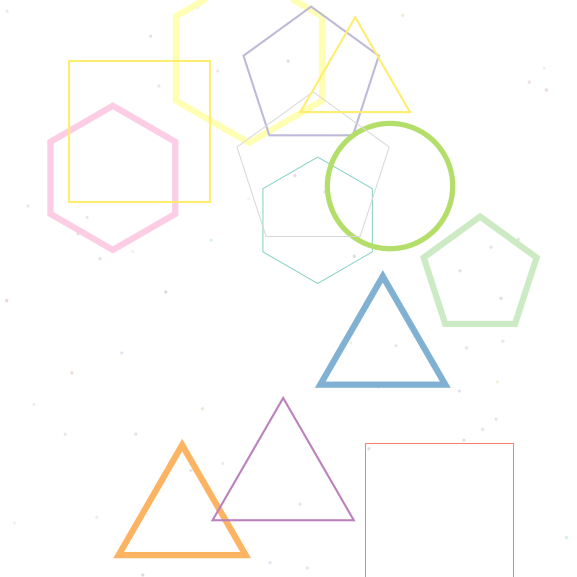[{"shape": "hexagon", "thickness": 0.5, "radius": 0.55, "center": [0.55, 0.618]}, {"shape": "hexagon", "thickness": 3, "radius": 0.73, "center": [0.431, 0.898]}, {"shape": "pentagon", "thickness": 1, "radius": 0.62, "center": [0.539, 0.864]}, {"shape": "square", "thickness": 0.5, "radius": 0.64, "center": [0.76, 0.104]}, {"shape": "triangle", "thickness": 3, "radius": 0.63, "center": [0.663, 0.396]}, {"shape": "triangle", "thickness": 3, "radius": 0.64, "center": [0.315, 0.101]}, {"shape": "circle", "thickness": 2.5, "radius": 0.54, "center": [0.675, 0.677]}, {"shape": "hexagon", "thickness": 3, "radius": 0.62, "center": [0.195, 0.691]}, {"shape": "pentagon", "thickness": 0.5, "radius": 0.69, "center": [0.542, 0.702]}, {"shape": "triangle", "thickness": 1, "radius": 0.71, "center": [0.49, 0.169]}, {"shape": "pentagon", "thickness": 3, "radius": 0.51, "center": [0.831, 0.521]}, {"shape": "square", "thickness": 1, "radius": 0.61, "center": [0.242, 0.771]}, {"shape": "triangle", "thickness": 1, "radius": 0.55, "center": [0.615, 0.86]}]